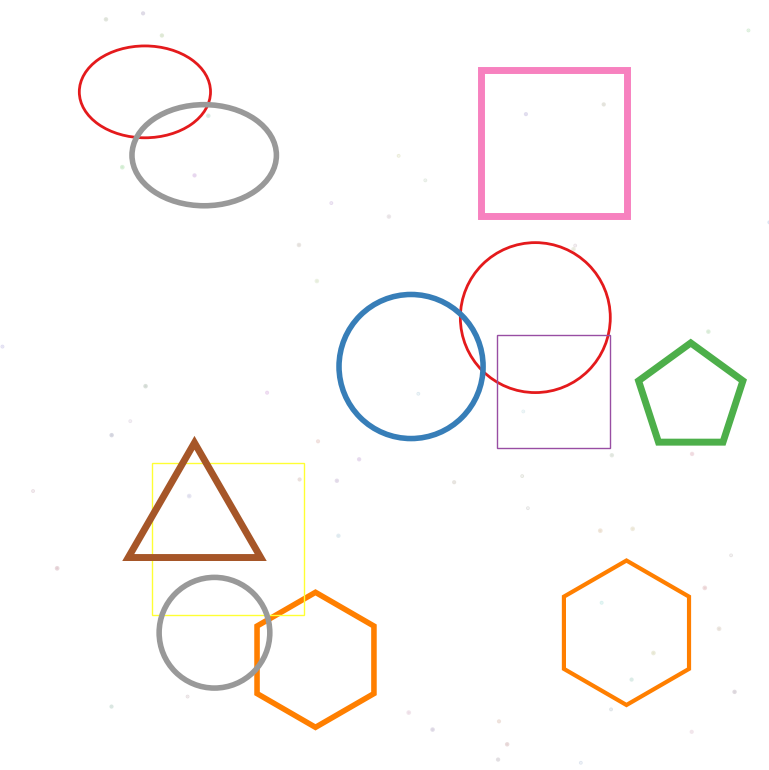[{"shape": "oval", "thickness": 1, "radius": 0.43, "center": [0.188, 0.881]}, {"shape": "circle", "thickness": 1, "radius": 0.49, "center": [0.695, 0.588]}, {"shape": "circle", "thickness": 2, "radius": 0.47, "center": [0.534, 0.524]}, {"shape": "pentagon", "thickness": 2.5, "radius": 0.36, "center": [0.897, 0.483]}, {"shape": "square", "thickness": 0.5, "radius": 0.37, "center": [0.719, 0.492]}, {"shape": "hexagon", "thickness": 2, "radius": 0.44, "center": [0.41, 0.143]}, {"shape": "hexagon", "thickness": 1.5, "radius": 0.47, "center": [0.814, 0.178]}, {"shape": "square", "thickness": 0.5, "radius": 0.49, "center": [0.296, 0.3]}, {"shape": "triangle", "thickness": 2.5, "radius": 0.5, "center": [0.253, 0.326]}, {"shape": "square", "thickness": 2.5, "radius": 0.47, "center": [0.72, 0.814]}, {"shape": "oval", "thickness": 2, "radius": 0.47, "center": [0.265, 0.798]}, {"shape": "circle", "thickness": 2, "radius": 0.36, "center": [0.279, 0.178]}]